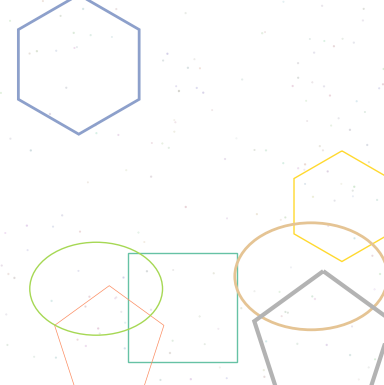[{"shape": "square", "thickness": 1, "radius": 0.71, "center": [0.474, 0.202]}, {"shape": "pentagon", "thickness": 0.5, "radius": 0.75, "center": [0.284, 0.109]}, {"shape": "hexagon", "thickness": 2, "radius": 0.91, "center": [0.205, 0.833]}, {"shape": "oval", "thickness": 1, "radius": 0.86, "center": [0.25, 0.25]}, {"shape": "hexagon", "thickness": 1, "radius": 0.72, "center": [0.888, 0.464]}, {"shape": "oval", "thickness": 2, "radius": 0.99, "center": [0.808, 0.282]}, {"shape": "pentagon", "thickness": 3, "radius": 0.94, "center": [0.84, 0.107]}]